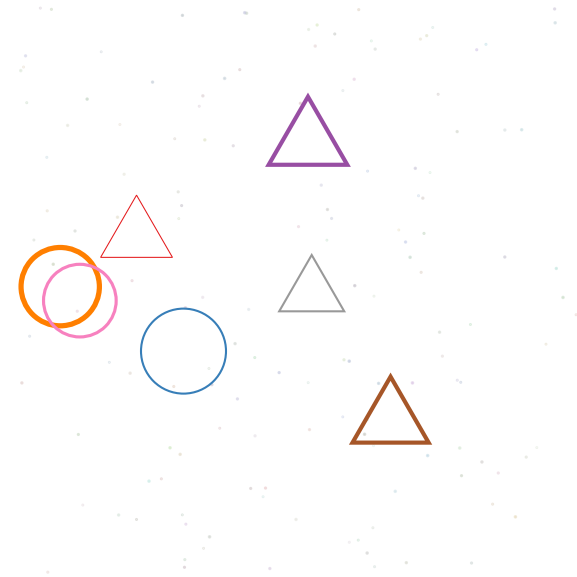[{"shape": "triangle", "thickness": 0.5, "radius": 0.36, "center": [0.236, 0.589]}, {"shape": "circle", "thickness": 1, "radius": 0.37, "center": [0.318, 0.391]}, {"shape": "triangle", "thickness": 2, "radius": 0.39, "center": [0.533, 0.753]}, {"shape": "circle", "thickness": 2.5, "radius": 0.34, "center": [0.104, 0.503]}, {"shape": "triangle", "thickness": 2, "radius": 0.38, "center": [0.676, 0.271]}, {"shape": "circle", "thickness": 1.5, "radius": 0.31, "center": [0.138, 0.479]}, {"shape": "triangle", "thickness": 1, "radius": 0.33, "center": [0.54, 0.493]}]